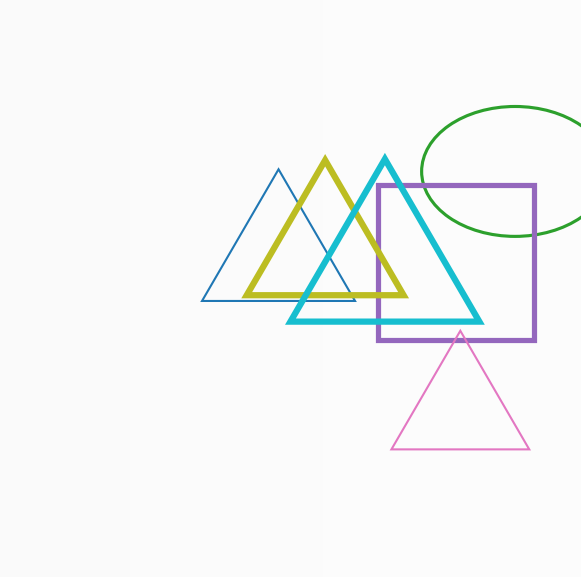[{"shape": "triangle", "thickness": 1, "radius": 0.76, "center": [0.479, 0.554]}, {"shape": "oval", "thickness": 1.5, "radius": 0.8, "center": [0.886, 0.702]}, {"shape": "square", "thickness": 2.5, "radius": 0.67, "center": [0.784, 0.544]}, {"shape": "triangle", "thickness": 1, "radius": 0.68, "center": [0.792, 0.289]}, {"shape": "triangle", "thickness": 3, "radius": 0.78, "center": [0.559, 0.566]}, {"shape": "triangle", "thickness": 3, "radius": 0.94, "center": [0.662, 0.536]}]